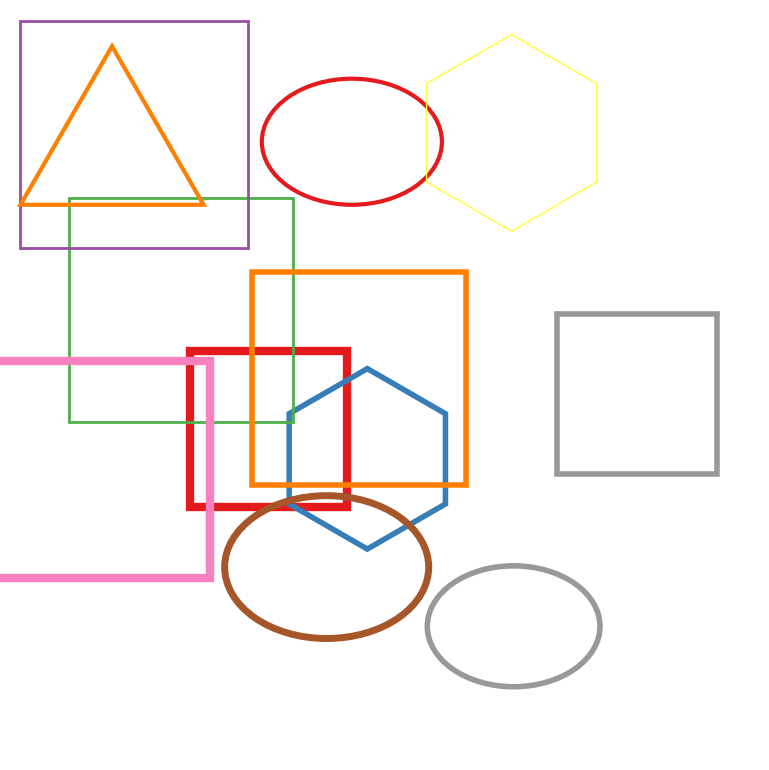[{"shape": "square", "thickness": 3, "radius": 0.51, "center": [0.349, 0.443]}, {"shape": "oval", "thickness": 1.5, "radius": 0.58, "center": [0.457, 0.816]}, {"shape": "hexagon", "thickness": 2, "radius": 0.59, "center": [0.477, 0.404]}, {"shape": "square", "thickness": 1, "radius": 0.73, "center": [0.235, 0.597]}, {"shape": "square", "thickness": 1, "radius": 0.74, "center": [0.174, 0.825]}, {"shape": "square", "thickness": 2, "radius": 0.69, "center": [0.466, 0.509]}, {"shape": "triangle", "thickness": 1.5, "radius": 0.69, "center": [0.146, 0.803]}, {"shape": "hexagon", "thickness": 0.5, "radius": 0.64, "center": [0.664, 0.827]}, {"shape": "oval", "thickness": 2.5, "radius": 0.66, "center": [0.424, 0.264]}, {"shape": "square", "thickness": 3, "radius": 0.71, "center": [0.131, 0.391]}, {"shape": "square", "thickness": 2, "radius": 0.52, "center": [0.827, 0.488]}, {"shape": "oval", "thickness": 2, "radius": 0.56, "center": [0.667, 0.187]}]